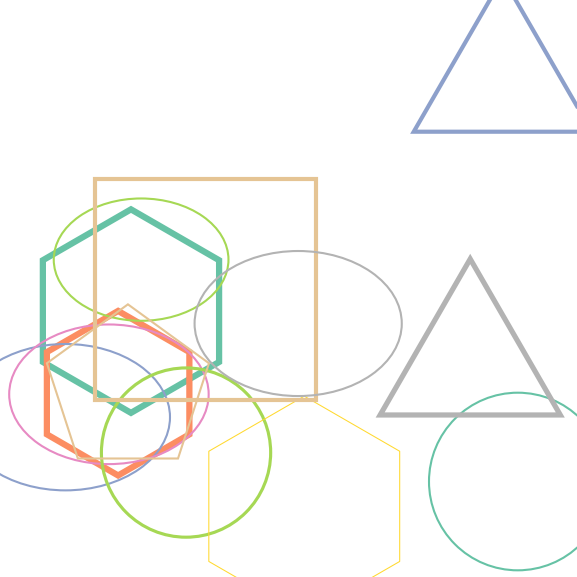[{"shape": "circle", "thickness": 1, "radius": 0.77, "center": [0.897, 0.165]}, {"shape": "hexagon", "thickness": 3, "radius": 0.88, "center": [0.227, 0.46]}, {"shape": "hexagon", "thickness": 3, "radius": 0.71, "center": [0.205, 0.318]}, {"shape": "oval", "thickness": 1, "radius": 0.91, "center": [0.113, 0.277]}, {"shape": "triangle", "thickness": 2, "radius": 0.89, "center": [0.871, 0.86]}, {"shape": "oval", "thickness": 1, "radius": 0.86, "center": [0.189, 0.316]}, {"shape": "oval", "thickness": 1, "radius": 0.76, "center": [0.244, 0.55]}, {"shape": "circle", "thickness": 1.5, "radius": 0.73, "center": [0.322, 0.215]}, {"shape": "hexagon", "thickness": 0.5, "radius": 0.95, "center": [0.527, 0.122]}, {"shape": "pentagon", "thickness": 1, "radius": 0.74, "center": [0.222, 0.325]}, {"shape": "square", "thickness": 2, "radius": 0.95, "center": [0.356, 0.498]}, {"shape": "oval", "thickness": 1, "radius": 0.9, "center": [0.516, 0.439]}, {"shape": "triangle", "thickness": 2.5, "radius": 0.9, "center": [0.814, 0.371]}]